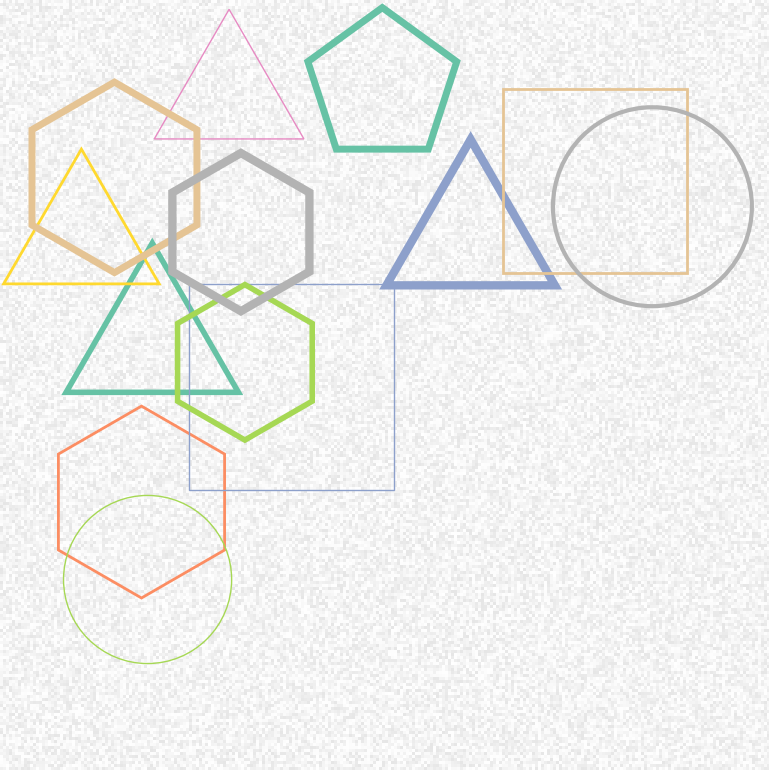[{"shape": "pentagon", "thickness": 2.5, "radius": 0.51, "center": [0.496, 0.889]}, {"shape": "triangle", "thickness": 2, "radius": 0.65, "center": [0.198, 0.555]}, {"shape": "hexagon", "thickness": 1, "radius": 0.62, "center": [0.184, 0.348]}, {"shape": "triangle", "thickness": 3, "radius": 0.63, "center": [0.611, 0.693]}, {"shape": "square", "thickness": 0.5, "radius": 0.67, "center": [0.379, 0.497]}, {"shape": "triangle", "thickness": 0.5, "radius": 0.56, "center": [0.298, 0.876]}, {"shape": "hexagon", "thickness": 2, "radius": 0.5, "center": [0.318, 0.529]}, {"shape": "circle", "thickness": 0.5, "radius": 0.55, "center": [0.192, 0.247]}, {"shape": "triangle", "thickness": 1, "radius": 0.58, "center": [0.106, 0.69]}, {"shape": "hexagon", "thickness": 2.5, "radius": 0.62, "center": [0.149, 0.77]}, {"shape": "square", "thickness": 1, "radius": 0.6, "center": [0.773, 0.765]}, {"shape": "hexagon", "thickness": 3, "radius": 0.51, "center": [0.313, 0.699]}, {"shape": "circle", "thickness": 1.5, "radius": 0.65, "center": [0.847, 0.732]}]